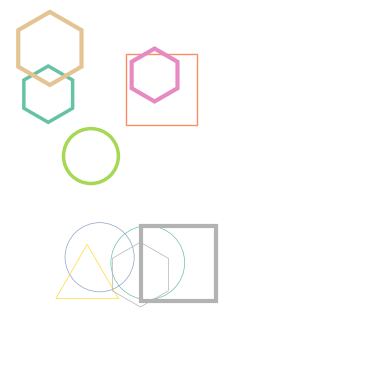[{"shape": "circle", "thickness": 0.5, "radius": 0.48, "center": [0.384, 0.318]}, {"shape": "hexagon", "thickness": 2.5, "radius": 0.37, "center": [0.125, 0.755]}, {"shape": "square", "thickness": 1, "radius": 0.46, "center": [0.42, 0.768]}, {"shape": "circle", "thickness": 0.5, "radius": 0.45, "center": [0.259, 0.332]}, {"shape": "hexagon", "thickness": 3, "radius": 0.34, "center": [0.401, 0.805]}, {"shape": "circle", "thickness": 2.5, "radius": 0.36, "center": [0.236, 0.595]}, {"shape": "triangle", "thickness": 0.5, "radius": 0.47, "center": [0.226, 0.271]}, {"shape": "hexagon", "thickness": 3, "radius": 0.47, "center": [0.13, 0.874]}, {"shape": "hexagon", "thickness": 0.5, "radius": 0.42, "center": [0.365, 0.287]}, {"shape": "square", "thickness": 3, "radius": 0.49, "center": [0.464, 0.316]}]